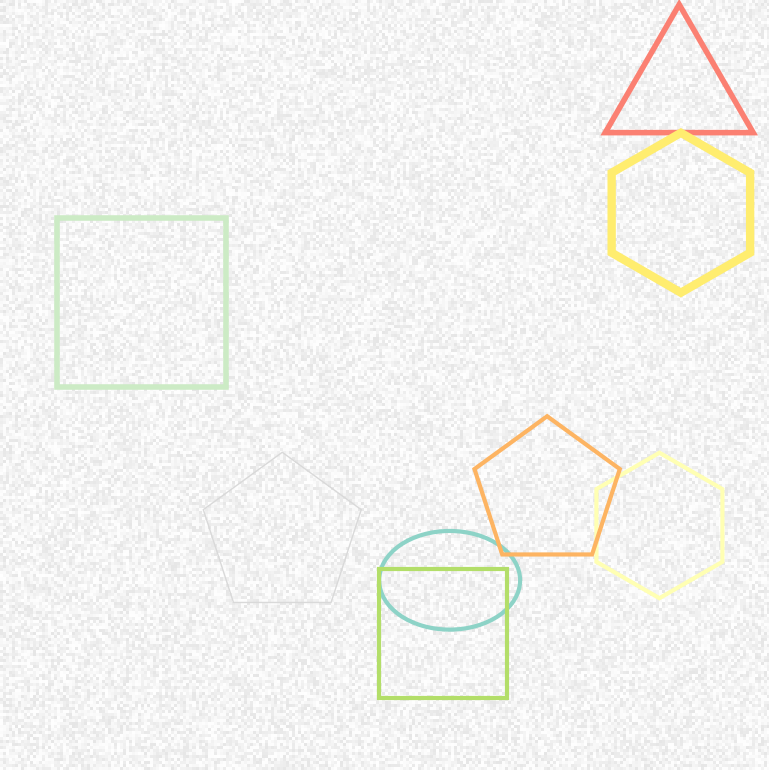[{"shape": "oval", "thickness": 1.5, "radius": 0.46, "center": [0.584, 0.246]}, {"shape": "hexagon", "thickness": 1.5, "radius": 0.47, "center": [0.856, 0.318]}, {"shape": "triangle", "thickness": 2, "radius": 0.55, "center": [0.882, 0.883]}, {"shape": "pentagon", "thickness": 1.5, "radius": 0.5, "center": [0.711, 0.36]}, {"shape": "square", "thickness": 1.5, "radius": 0.42, "center": [0.575, 0.177]}, {"shape": "pentagon", "thickness": 0.5, "radius": 0.54, "center": [0.367, 0.305]}, {"shape": "square", "thickness": 2, "radius": 0.55, "center": [0.184, 0.607]}, {"shape": "hexagon", "thickness": 3, "radius": 0.52, "center": [0.884, 0.724]}]